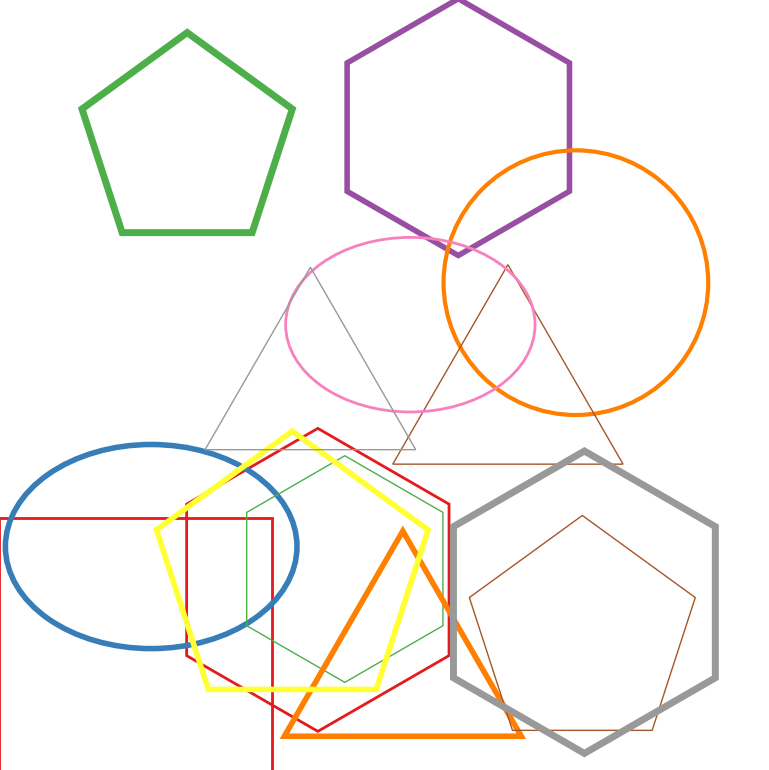[{"shape": "square", "thickness": 1, "radius": 0.88, "center": [0.176, 0.15]}, {"shape": "hexagon", "thickness": 1, "radius": 0.98, "center": [0.413, 0.247]}, {"shape": "oval", "thickness": 2, "radius": 0.95, "center": [0.196, 0.29]}, {"shape": "hexagon", "thickness": 0.5, "radius": 0.74, "center": [0.448, 0.261]}, {"shape": "pentagon", "thickness": 2.5, "radius": 0.72, "center": [0.243, 0.814]}, {"shape": "hexagon", "thickness": 2, "radius": 0.83, "center": [0.595, 0.835]}, {"shape": "circle", "thickness": 1.5, "radius": 0.86, "center": [0.748, 0.633]}, {"shape": "triangle", "thickness": 2, "radius": 0.89, "center": [0.523, 0.133]}, {"shape": "pentagon", "thickness": 2, "radius": 0.93, "center": [0.38, 0.255]}, {"shape": "pentagon", "thickness": 0.5, "radius": 0.77, "center": [0.756, 0.176]}, {"shape": "triangle", "thickness": 0.5, "radius": 0.86, "center": [0.66, 0.484]}, {"shape": "oval", "thickness": 1, "radius": 0.81, "center": [0.533, 0.578]}, {"shape": "hexagon", "thickness": 2.5, "radius": 0.98, "center": [0.759, 0.218]}, {"shape": "triangle", "thickness": 0.5, "radius": 0.79, "center": [0.403, 0.495]}]